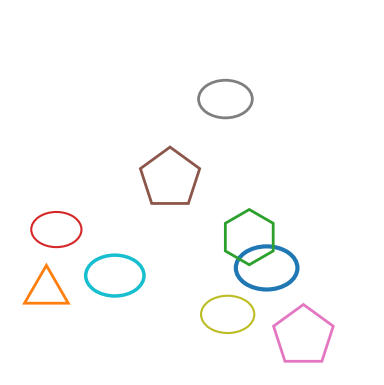[{"shape": "oval", "thickness": 3, "radius": 0.4, "center": [0.693, 0.304]}, {"shape": "triangle", "thickness": 2, "radius": 0.33, "center": [0.12, 0.245]}, {"shape": "hexagon", "thickness": 2, "radius": 0.36, "center": [0.647, 0.384]}, {"shape": "oval", "thickness": 1.5, "radius": 0.33, "center": [0.146, 0.404]}, {"shape": "pentagon", "thickness": 2, "radius": 0.4, "center": [0.442, 0.537]}, {"shape": "pentagon", "thickness": 2, "radius": 0.41, "center": [0.788, 0.128]}, {"shape": "oval", "thickness": 2, "radius": 0.35, "center": [0.586, 0.743]}, {"shape": "oval", "thickness": 1.5, "radius": 0.35, "center": [0.591, 0.183]}, {"shape": "oval", "thickness": 2.5, "radius": 0.38, "center": [0.298, 0.284]}]